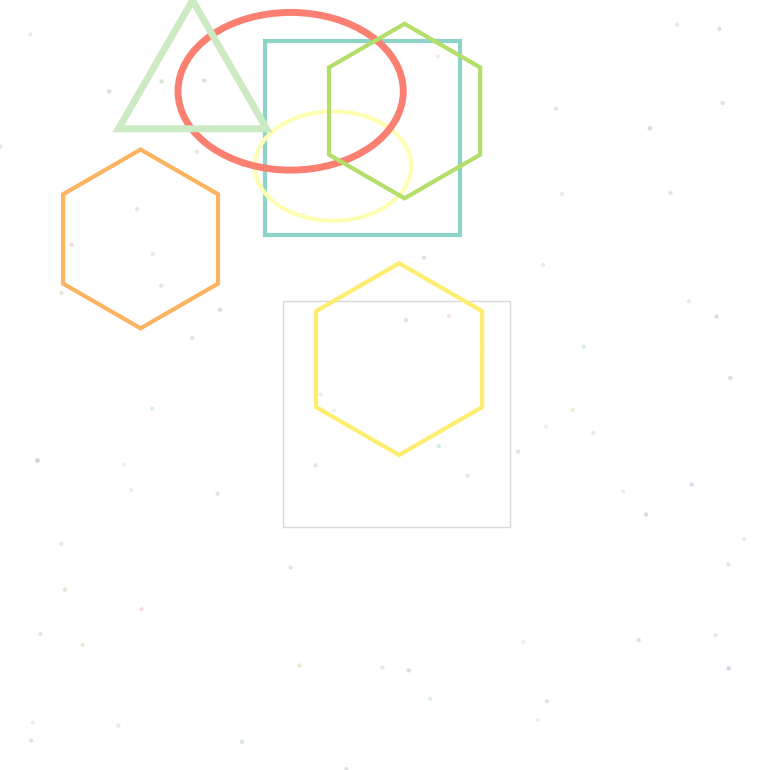[{"shape": "square", "thickness": 1.5, "radius": 0.63, "center": [0.471, 0.821]}, {"shape": "oval", "thickness": 1.5, "radius": 0.51, "center": [0.432, 0.784]}, {"shape": "oval", "thickness": 2.5, "radius": 0.73, "center": [0.377, 0.881]}, {"shape": "hexagon", "thickness": 1.5, "radius": 0.58, "center": [0.183, 0.69]}, {"shape": "hexagon", "thickness": 1.5, "radius": 0.57, "center": [0.525, 0.856]}, {"shape": "square", "thickness": 0.5, "radius": 0.74, "center": [0.515, 0.462]}, {"shape": "triangle", "thickness": 2.5, "radius": 0.56, "center": [0.25, 0.888]}, {"shape": "hexagon", "thickness": 1.5, "radius": 0.62, "center": [0.518, 0.534]}]